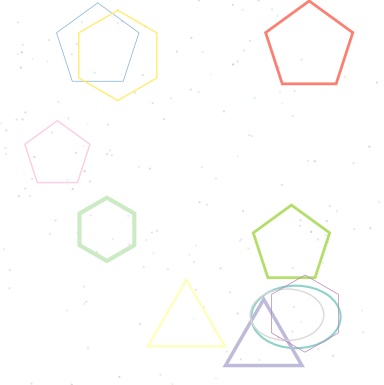[{"shape": "oval", "thickness": 1.5, "radius": 0.58, "center": [0.769, 0.177]}, {"shape": "triangle", "thickness": 1.5, "radius": 0.58, "center": [0.484, 0.158]}, {"shape": "triangle", "thickness": 2.5, "radius": 0.57, "center": [0.685, 0.108]}, {"shape": "pentagon", "thickness": 2, "radius": 0.6, "center": [0.803, 0.878]}, {"shape": "pentagon", "thickness": 0.5, "radius": 0.56, "center": [0.254, 0.88]}, {"shape": "pentagon", "thickness": 2, "radius": 0.52, "center": [0.757, 0.363]}, {"shape": "pentagon", "thickness": 1, "radius": 0.44, "center": [0.149, 0.598]}, {"shape": "oval", "thickness": 1, "radius": 0.48, "center": [0.745, 0.182]}, {"shape": "hexagon", "thickness": 0.5, "radius": 0.5, "center": [0.792, 0.185]}, {"shape": "hexagon", "thickness": 3, "radius": 0.41, "center": [0.278, 0.404]}, {"shape": "hexagon", "thickness": 1, "radius": 0.59, "center": [0.306, 0.856]}]